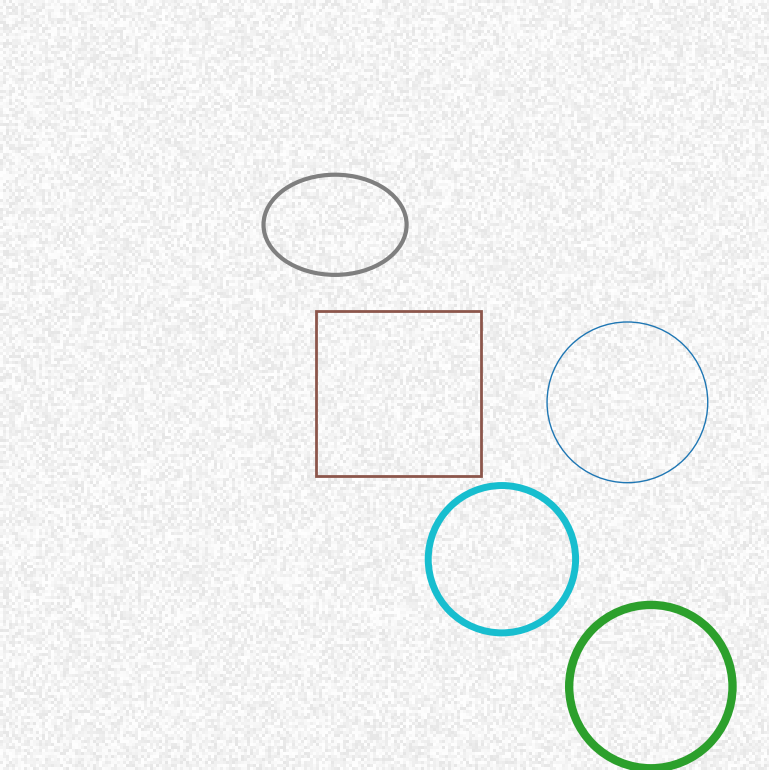[{"shape": "circle", "thickness": 0.5, "radius": 0.52, "center": [0.815, 0.477]}, {"shape": "circle", "thickness": 3, "radius": 0.53, "center": [0.845, 0.108]}, {"shape": "square", "thickness": 1, "radius": 0.54, "center": [0.518, 0.489]}, {"shape": "oval", "thickness": 1.5, "radius": 0.46, "center": [0.435, 0.708]}, {"shape": "circle", "thickness": 2.5, "radius": 0.48, "center": [0.652, 0.274]}]